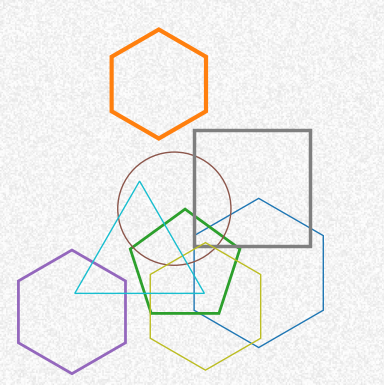[{"shape": "hexagon", "thickness": 1, "radius": 0.97, "center": [0.672, 0.291]}, {"shape": "hexagon", "thickness": 3, "radius": 0.71, "center": [0.412, 0.782]}, {"shape": "pentagon", "thickness": 2, "radius": 0.75, "center": [0.481, 0.307]}, {"shape": "hexagon", "thickness": 2, "radius": 0.8, "center": [0.187, 0.19]}, {"shape": "circle", "thickness": 1, "radius": 0.74, "center": [0.453, 0.458]}, {"shape": "square", "thickness": 2.5, "radius": 0.75, "center": [0.654, 0.511]}, {"shape": "hexagon", "thickness": 1, "radius": 0.83, "center": [0.534, 0.204]}, {"shape": "triangle", "thickness": 1, "radius": 0.97, "center": [0.363, 0.335]}]